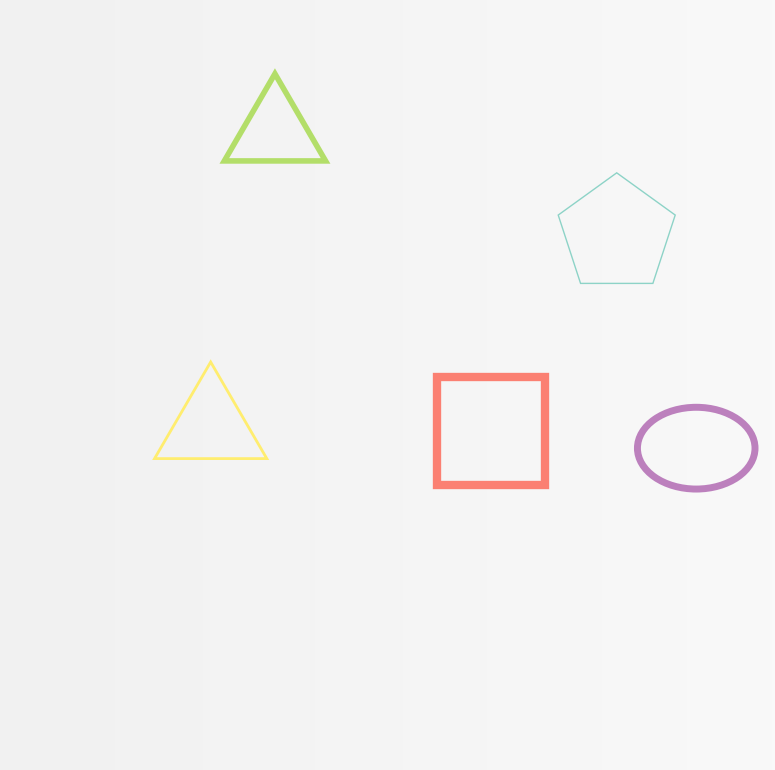[{"shape": "pentagon", "thickness": 0.5, "radius": 0.4, "center": [0.796, 0.696]}, {"shape": "square", "thickness": 3, "radius": 0.35, "center": [0.634, 0.441]}, {"shape": "triangle", "thickness": 2, "radius": 0.38, "center": [0.355, 0.829]}, {"shape": "oval", "thickness": 2.5, "radius": 0.38, "center": [0.898, 0.418]}, {"shape": "triangle", "thickness": 1, "radius": 0.42, "center": [0.272, 0.446]}]